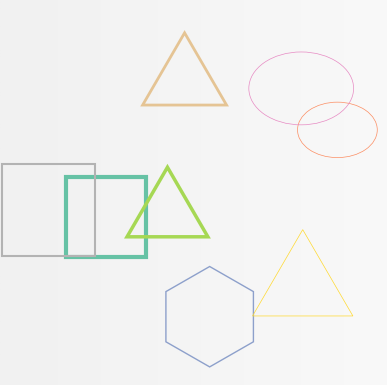[{"shape": "square", "thickness": 3, "radius": 0.52, "center": [0.274, 0.436]}, {"shape": "oval", "thickness": 0.5, "radius": 0.51, "center": [0.871, 0.663]}, {"shape": "hexagon", "thickness": 1, "radius": 0.65, "center": [0.541, 0.177]}, {"shape": "oval", "thickness": 0.5, "radius": 0.68, "center": [0.777, 0.77]}, {"shape": "triangle", "thickness": 2.5, "radius": 0.6, "center": [0.432, 0.445]}, {"shape": "triangle", "thickness": 0.5, "radius": 0.75, "center": [0.781, 0.254]}, {"shape": "triangle", "thickness": 2, "radius": 0.63, "center": [0.476, 0.79]}, {"shape": "square", "thickness": 1.5, "radius": 0.6, "center": [0.125, 0.456]}]